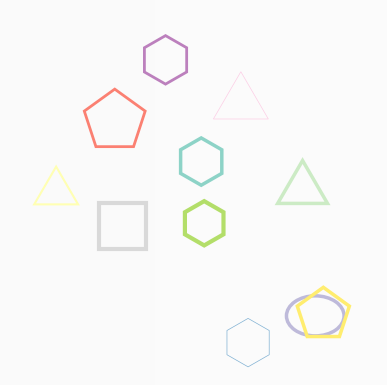[{"shape": "hexagon", "thickness": 2.5, "radius": 0.31, "center": [0.519, 0.58]}, {"shape": "triangle", "thickness": 1.5, "radius": 0.33, "center": [0.145, 0.502]}, {"shape": "oval", "thickness": 2.5, "radius": 0.37, "center": [0.814, 0.18]}, {"shape": "pentagon", "thickness": 2, "radius": 0.41, "center": [0.296, 0.686]}, {"shape": "hexagon", "thickness": 0.5, "radius": 0.31, "center": [0.64, 0.11]}, {"shape": "hexagon", "thickness": 3, "radius": 0.29, "center": [0.527, 0.42]}, {"shape": "triangle", "thickness": 0.5, "radius": 0.41, "center": [0.622, 0.732]}, {"shape": "square", "thickness": 3, "radius": 0.3, "center": [0.317, 0.413]}, {"shape": "hexagon", "thickness": 2, "radius": 0.31, "center": [0.427, 0.845]}, {"shape": "triangle", "thickness": 2.5, "radius": 0.37, "center": [0.781, 0.509]}, {"shape": "pentagon", "thickness": 2.5, "radius": 0.35, "center": [0.834, 0.183]}]